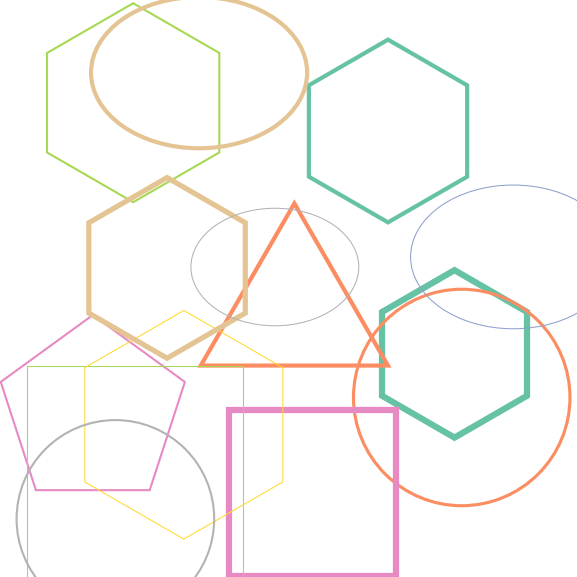[{"shape": "hexagon", "thickness": 2, "radius": 0.79, "center": [0.672, 0.772]}, {"shape": "hexagon", "thickness": 3, "radius": 0.72, "center": [0.787, 0.386]}, {"shape": "circle", "thickness": 1.5, "radius": 0.94, "center": [0.8, 0.311]}, {"shape": "triangle", "thickness": 2, "radius": 0.94, "center": [0.51, 0.46]}, {"shape": "oval", "thickness": 0.5, "radius": 0.89, "center": [0.889, 0.554]}, {"shape": "square", "thickness": 3, "radius": 0.72, "center": [0.541, 0.146]}, {"shape": "pentagon", "thickness": 1, "radius": 0.84, "center": [0.161, 0.286]}, {"shape": "square", "thickness": 0.5, "radius": 0.93, "center": [0.233, 0.179]}, {"shape": "hexagon", "thickness": 1, "radius": 0.86, "center": [0.231, 0.821]}, {"shape": "hexagon", "thickness": 0.5, "radius": 0.99, "center": [0.318, 0.264]}, {"shape": "oval", "thickness": 2, "radius": 0.94, "center": [0.345, 0.873]}, {"shape": "hexagon", "thickness": 2.5, "radius": 0.78, "center": [0.289, 0.535]}, {"shape": "oval", "thickness": 0.5, "radius": 0.73, "center": [0.476, 0.537]}, {"shape": "circle", "thickness": 1, "radius": 0.86, "center": [0.2, 0.101]}]